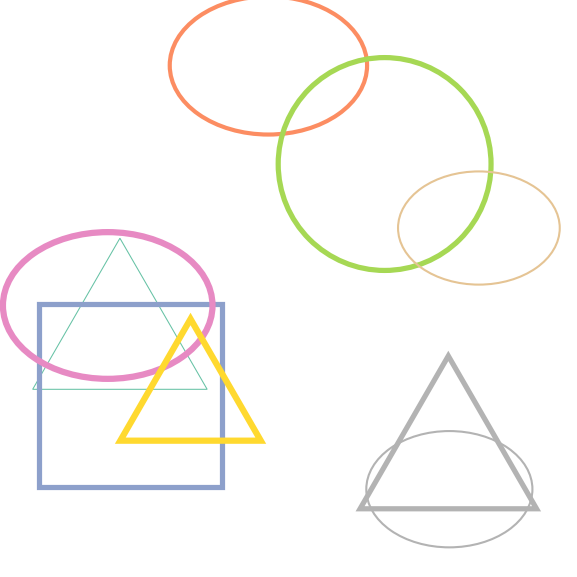[{"shape": "triangle", "thickness": 0.5, "radius": 0.87, "center": [0.208, 0.412]}, {"shape": "oval", "thickness": 2, "radius": 0.85, "center": [0.465, 0.886]}, {"shape": "square", "thickness": 2.5, "radius": 0.79, "center": [0.226, 0.314]}, {"shape": "oval", "thickness": 3, "radius": 0.91, "center": [0.187, 0.47]}, {"shape": "circle", "thickness": 2.5, "radius": 0.92, "center": [0.666, 0.715]}, {"shape": "triangle", "thickness": 3, "radius": 0.7, "center": [0.33, 0.306]}, {"shape": "oval", "thickness": 1, "radius": 0.7, "center": [0.829, 0.604]}, {"shape": "triangle", "thickness": 2.5, "radius": 0.88, "center": [0.776, 0.206]}, {"shape": "oval", "thickness": 1, "radius": 0.72, "center": [0.778, 0.152]}]